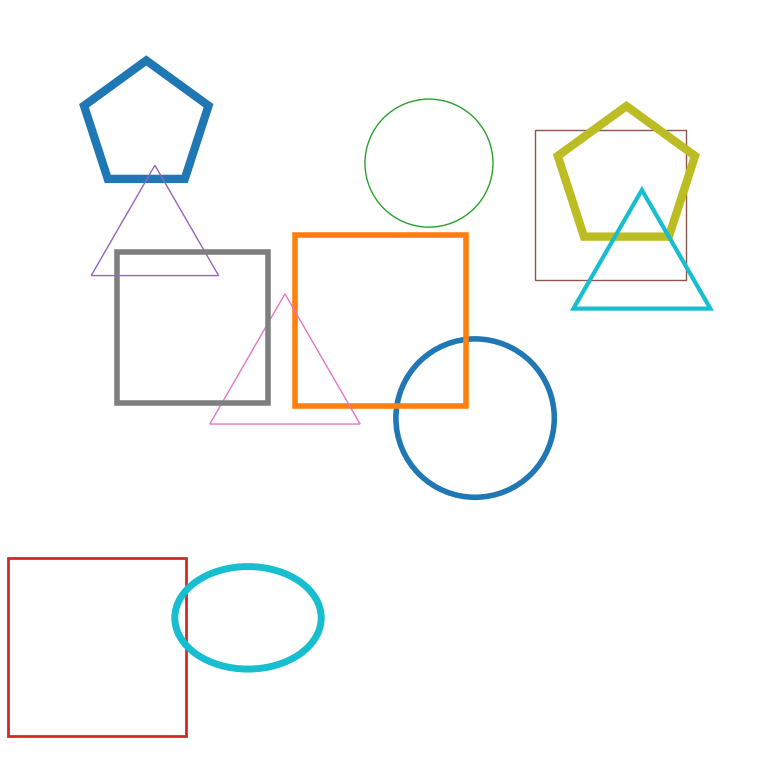[{"shape": "pentagon", "thickness": 3, "radius": 0.43, "center": [0.19, 0.836]}, {"shape": "circle", "thickness": 2, "radius": 0.51, "center": [0.617, 0.457]}, {"shape": "square", "thickness": 2, "radius": 0.55, "center": [0.494, 0.584]}, {"shape": "circle", "thickness": 0.5, "radius": 0.42, "center": [0.557, 0.788]}, {"shape": "square", "thickness": 1, "radius": 0.58, "center": [0.126, 0.16]}, {"shape": "triangle", "thickness": 0.5, "radius": 0.48, "center": [0.201, 0.69]}, {"shape": "square", "thickness": 0.5, "radius": 0.49, "center": [0.793, 0.734]}, {"shape": "triangle", "thickness": 0.5, "radius": 0.56, "center": [0.37, 0.506]}, {"shape": "square", "thickness": 2, "radius": 0.49, "center": [0.25, 0.574]}, {"shape": "pentagon", "thickness": 3, "radius": 0.47, "center": [0.814, 0.769]}, {"shape": "triangle", "thickness": 1.5, "radius": 0.51, "center": [0.834, 0.651]}, {"shape": "oval", "thickness": 2.5, "radius": 0.48, "center": [0.322, 0.198]}]